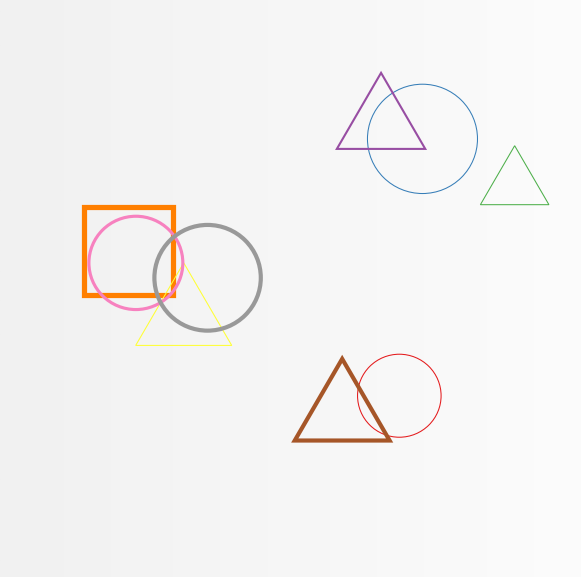[{"shape": "circle", "thickness": 0.5, "radius": 0.36, "center": [0.687, 0.314]}, {"shape": "circle", "thickness": 0.5, "radius": 0.47, "center": [0.727, 0.759]}, {"shape": "triangle", "thickness": 0.5, "radius": 0.34, "center": [0.885, 0.679]}, {"shape": "triangle", "thickness": 1, "radius": 0.44, "center": [0.656, 0.785]}, {"shape": "square", "thickness": 2.5, "radius": 0.38, "center": [0.221, 0.564]}, {"shape": "triangle", "thickness": 0.5, "radius": 0.48, "center": [0.316, 0.449]}, {"shape": "triangle", "thickness": 2, "radius": 0.47, "center": [0.589, 0.283]}, {"shape": "circle", "thickness": 1.5, "radius": 0.4, "center": [0.234, 0.544]}, {"shape": "circle", "thickness": 2, "radius": 0.46, "center": [0.357, 0.518]}]